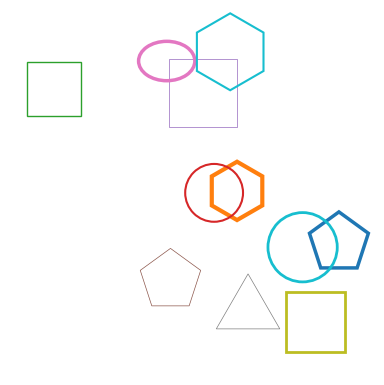[{"shape": "pentagon", "thickness": 2.5, "radius": 0.4, "center": [0.88, 0.369]}, {"shape": "hexagon", "thickness": 3, "radius": 0.38, "center": [0.616, 0.504]}, {"shape": "square", "thickness": 1, "radius": 0.35, "center": [0.139, 0.769]}, {"shape": "circle", "thickness": 1.5, "radius": 0.38, "center": [0.556, 0.499]}, {"shape": "square", "thickness": 0.5, "radius": 0.44, "center": [0.527, 0.758]}, {"shape": "pentagon", "thickness": 0.5, "radius": 0.41, "center": [0.443, 0.272]}, {"shape": "oval", "thickness": 2.5, "radius": 0.37, "center": [0.433, 0.842]}, {"shape": "triangle", "thickness": 0.5, "radius": 0.48, "center": [0.644, 0.193]}, {"shape": "square", "thickness": 2, "radius": 0.39, "center": [0.82, 0.164]}, {"shape": "circle", "thickness": 2, "radius": 0.45, "center": [0.786, 0.358]}, {"shape": "hexagon", "thickness": 1.5, "radius": 0.5, "center": [0.598, 0.866]}]